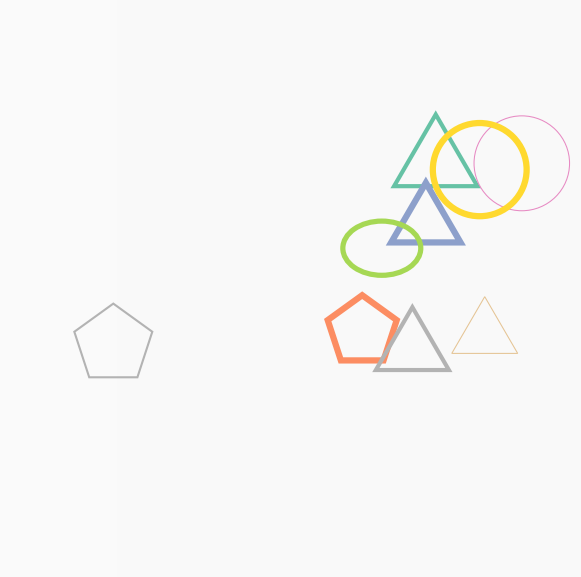[{"shape": "triangle", "thickness": 2, "radius": 0.41, "center": [0.75, 0.718]}, {"shape": "pentagon", "thickness": 3, "radius": 0.31, "center": [0.623, 0.426]}, {"shape": "triangle", "thickness": 3, "radius": 0.34, "center": [0.733, 0.614]}, {"shape": "circle", "thickness": 0.5, "radius": 0.41, "center": [0.898, 0.716]}, {"shape": "oval", "thickness": 2.5, "radius": 0.34, "center": [0.657, 0.569]}, {"shape": "circle", "thickness": 3, "radius": 0.4, "center": [0.825, 0.705]}, {"shape": "triangle", "thickness": 0.5, "radius": 0.33, "center": [0.834, 0.42]}, {"shape": "pentagon", "thickness": 1, "radius": 0.35, "center": [0.195, 0.403]}, {"shape": "triangle", "thickness": 2, "radius": 0.36, "center": [0.709, 0.395]}]